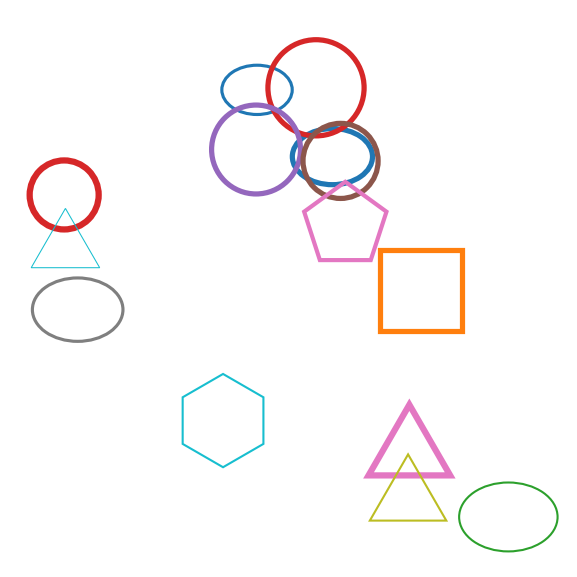[{"shape": "oval", "thickness": 1.5, "radius": 0.3, "center": [0.445, 0.844]}, {"shape": "oval", "thickness": 2.5, "radius": 0.35, "center": [0.576, 0.728]}, {"shape": "square", "thickness": 2.5, "radius": 0.35, "center": [0.729, 0.497]}, {"shape": "oval", "thickness": 1, "radius": 0.43, "center": [0.88, 0.104]}, {"shape": "circle", "thickness": 2.5, "radius": 0.42, "center": [0.547, 0.847]}, {"shape": "circle", "thickness": 3, "radius": 0.3, "center": [0.111, 0.662]}, {"shape": "circle", "thickness": 2.5, "radius": 0.38, "center": [0.443, 0.74]}, {"shape": "circle", "thickness": 2.5, "radius": 0.33, "center": [0.59, 0.721]}, {"shape": "triangle", "thickness": 3, "radius": 0.41, "center": [0.709, 0.217]}, {"shape": "pentagon", "thickness": 2, "radius": 0.37, "center": [0.598, 0.609]}, {"shape": "oval", "thickness": 1.5, "radius": 0.39, "center": [0.135, 0.463]}, {"shape": "triangle", "thickness": 1, "radius": 0.38, "center": [0.707, 0.136]}, {"shape": "hexagon", "thickness": 1, "radius": 0.4, "center": [0.386, 0.271]}, {"shape": "triangle", "thickness": 0.5, "radius": 0.34, "center": [0.113, 0.57]}]